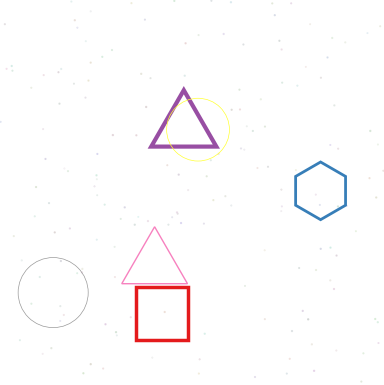[{"shape": "square", "thickness": 2.5, "radius": 0.34, "center": [0.422, 0.186]}, {"shape": "hexagon", "thickness": 2, "radius": 0.37, "center": [0.833, 0.504]}, {"shape": "triangle", "thickness": 3, "radius": 0.49, "center": [0.477, 0.668]}, {"shape": "circle", "thickness": 0.5, "radius": 0.41, "center": [0.514, 0.663]}, {"shape": "triangle", "thickness": 1, "radius": 0.49, "center": [0.402, 0.312]}, {"shape": "circle", "thickness": 0.5, "radius": 0.45, "center": [0.138, 0.24]}]